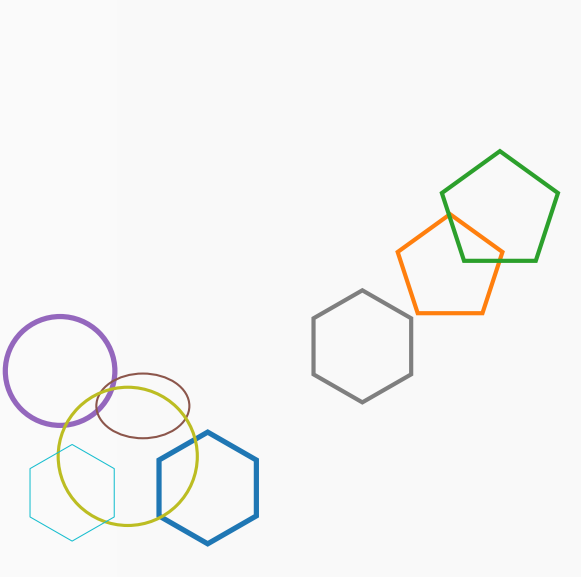[{"shape": "hexagon", "thickness": 2.5, "radius": 0.48, "center": [0.357, 0.154]}, {"shape": "pentagon", "thickness": 2, "radius": 0.47, "center": [0.774, 0.533]}, {"shape": "pentagon", "thickness": 2, "radius": 0.52, "center": [0.86, 0.632]}, {"shape": "circle", "thickness": 2.5, "radius": 0.47, "center": [0.103, 0.357]}, {"shape": "oval", "thickness": 1, "radius": 0.4, "center": [0.246, 0.296]}, {"shape": "hexagon", "thickness": 2, "radius": 0.49, "center": [0.623, 0.399]}, {"shape": "circle", "thickness": 1.5, "radius": 0.6, "center": [0.22, 0.209]}, {"shape": "hexagon", "thickness": 0.5, "radius": 0.42, "center": [0.124, 0.146]}]